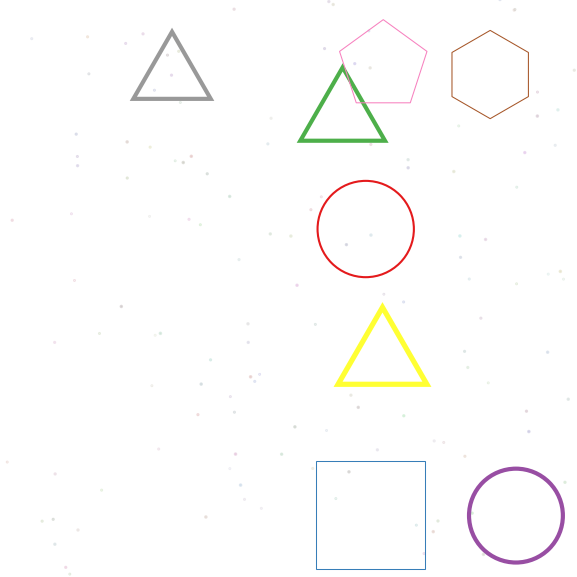[{"shape": "circle", "thickness": 1, "radius": 0.42, "center": [0.633, 0.603]}, {"shape": "square", "thickness": 0.5, "radius": 0.47, "center": [0.642, 0.107]}, {"shape": "triangle", "thickness": 2, "radius": 0.42, "center": [0.593, 0.798]}, {"shape": "circle", "thickness": 2, "radius": 0.41, "center": [0.893, 0.106]}, {"shape": "triangle", "thickness": 2.5, "radius": 0.44, "center": [0.662, 0.378]}, {"shape": "hexagon", "thickness": 0.5, "radius": 0.38, "center": [0.849, 0.87]}, {"shape": "pentagon", "thickness": 0.5, "radius": 0.4, "center": [0.664, 0.886]}, {"shape": "triangle", "thickness": 2, "radius": 0.39, "center": [0.298, 0.867]}]